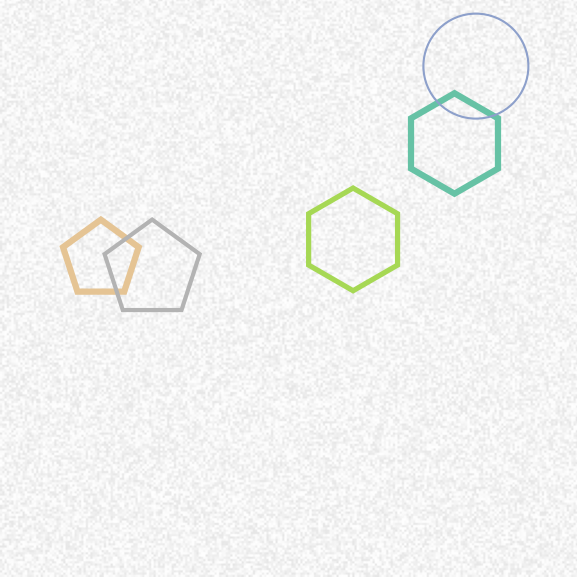[{"shape": "hexagon", "thickness": 3, "radius": 0.43, "center": [0.787, 0.751]}, {"shape": "circle", "thickness": 1, "radius": 0.45, "center": [0.824, 0.885]}, {"shape": "hexagon", "thickness": 2.5, "radius": 0.44, "center": [0.611, 0.585]}, {"shape": "pentagon", "thickness": 3, "radius": 0.34, "center": [0.175, 0.55]}, {"shape": "pentagon", "thickness": 2, "radius": 0.43, "center": [0.263, 0.532]}]